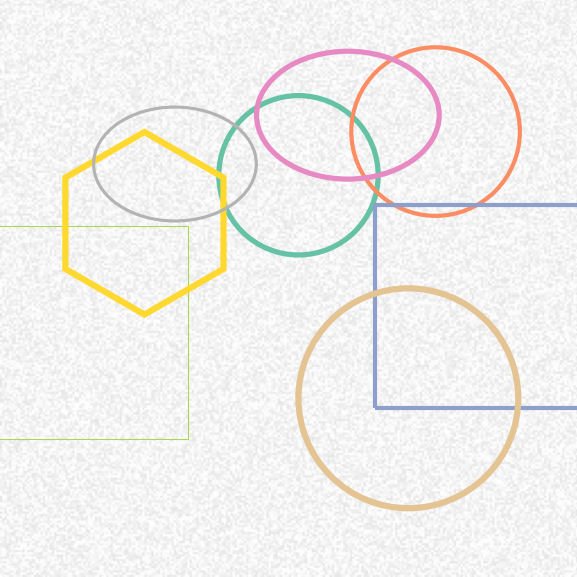[{"shape": "circle", "thickness": 2.5, "radius": 0.69, "center": [0.517, 0.696]}, {"shape": "circle", "thickness": 2, "radius": 0.73, "center": [0.754, 0.771]}, {"shape": "square", "thickness": 2, "radius": 0.88, "center": [0.826, 0.469]}, {"shape": "oval", "thickness": 2.5, "radius": 0.79, "center": [0.602, 0.8]}, {"shape": "square", "thickness": 0.5, "radius": 0.92, "center": [0.142, 0.424]}, {"shape": "hexagon", "thickness": 3, "radius": 0.79, "center": [0.25, 0.613]}, {"shape": "circle", "thickness": 3, "radius": 0.95, "center": [0.707, 0.309]}, {"shape": "oval", "thickness": 1.5, "radius": 0.7, "center": [0.303, 0.715]}]